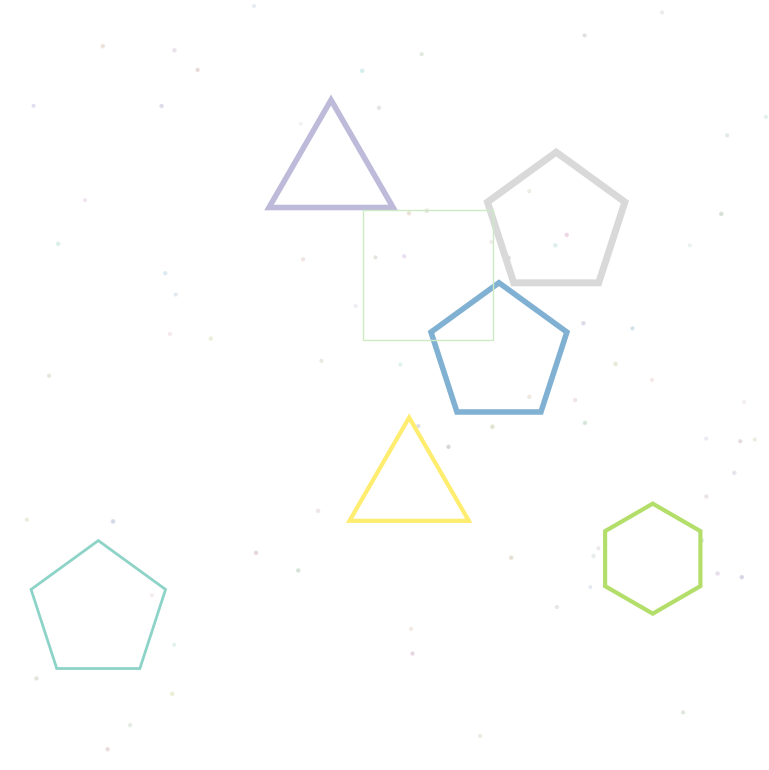[{"shape": "pentagon", "thickness": 1, "radius": 0.46, "center": [0.128, 0.206]}, {"shape": "triangle", "thickness": 2, "radius": 0.47, "center": [0.43, 0.777]}, {"shape": "pentagon", "thickness": 2, "radius": 0.46, "center": [0.648, 0.54]}, {"shape": "hexagon", "thickness": 1.5, "radius": 0.36, "center": [0.848, 0.274]}, {"shape": "pentagon", "thickness": 2.5, "radius": 0.47, "center": [0.722, 0.709]}, {"shape": "square", "thickness": 0.5, "radius": 0.42, "center": [0.556, 0.643]}, {"shape": "triangle", "thickness": 1.5, "radius": 0.45, "center": [0.531, 0.368]}]